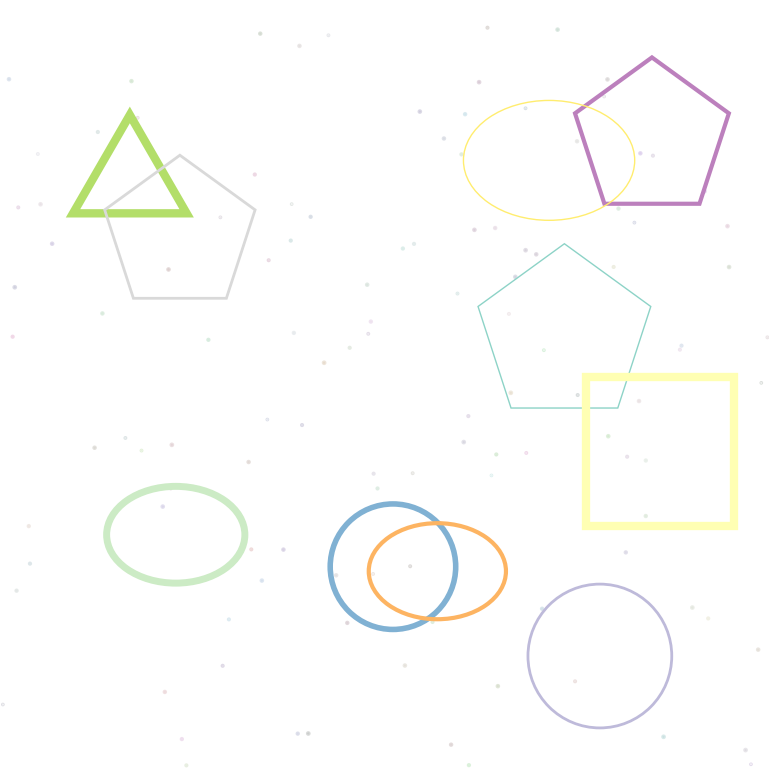[{"shape": "pentagon", "thickness": 0.5, "radius": 0.59, "center": [0.733, 0.566]}, {"shape": "square", "thickness": 3, "radius": 0.48, "center": [0.857, 0.414]}, {"shape": "circle", "thickness": 1, "radius": 0.47, "center": [0.779, 0.148]}, {"shape": "circle", "thickness": 2, "radius": 0.41, "center": [0.51, 0.264]}, {"shape": "oval", "thickness": 1.5, "radius": 0.45, "center": [0.568, 0.258]}, {"shape": "triangle", "thickness": 3, "radius": 0.43, "center": [0.169, 0.766]}, {"shape": "pentagon", "thickness": 1, "radius": 0.51, "center": [0.234, 0.696]}, {"shape": "pentagon", "thickness": 1.5, "radius": 0.53, "center": [0.847, 0.82]}, {"shape": "oval", "thickness": 2.5, "radius": 0.45, "center": [0.228, 0.306]}, {"shape": "oval", "thickness": 0.5, "radius": 0.56, "center": [0.713, 0.792]}]